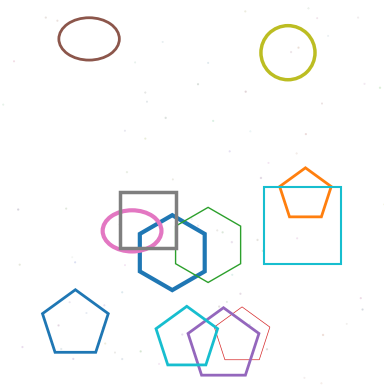[{"shape": "hexagon", "thickness": 3, "radius": 0.49, "center": [0.447, 0.344]}, {"shape": "pentagon", "thickness": 2, "radius": 0.45, "center": [0.196, 0.158]}, {"shape": "pentagon", "thickness": 2, "radius": 0.35, "center": [0.793, 0.494]}, {"shape": "hexagon", "thickness": 1, "radius": 0.49, "center": [0.541, 0.364]}, {"shape": "pentagon", "thickness": 0.5, "radius": 0.38, "center": [0.629, 0.127]}, {"shape": "pentagon", "thickness": 2, "radius": 0.48, "center": [0.58, 0.104]}, {"shape": "oval", "thickness": 2, "radius": 0.39, "center": [0.231, 0.899]}, {"shape": "oval", "thickness": 3, "radius": 0.38, "center": [0.343, 0.4]}, {"shape": "square", "thickness": 2.5, "radius": 0.37, "center": [0.384, 0.428]}, {"shape": "circle", "thickness": 2.5, "radius": 0.35, "center": [0.748, 0.863]}, {"shape": "pentagon", "thickness": 2, "radius": 0.42, "center": [0.485, 0.12]}, {"shape": "square", "thickness": 1.5, "radius": 0.5, "center": [0.785, 0.414]}]